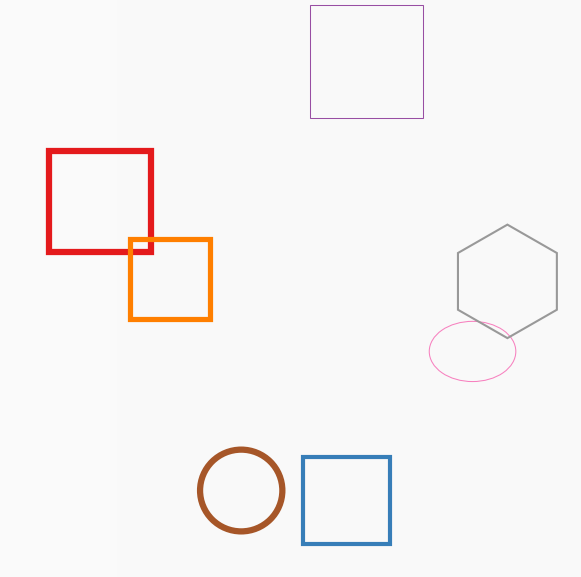[{"shape": "square", "thickness": 3, "radius": 0.44, "center": [0.171, 0.651]}, {"shape": "square", "thickness": 2, "radius": 0.37, "center": [0.596, 0.132]}, {"shape": "square", "thickness": 0.5, "radius": 0.49, "center": [0.631, 0.893]}, {"shape": "square", "thickness": 2.5, "radius": 0.35, "center": [0.293, 0.515]}, {"shape": "circle", "thickness": 3, "radius": 0.35, "center": [0.415, 0.15]}, {"shape": "oval", "thickness": 0.5, "radius": 0.37, "center": [0.813, 0.391]}, {"shape": "hexagon", "thickness": 1, "radius": 0.49, "center": [0.873, 0.512]}]